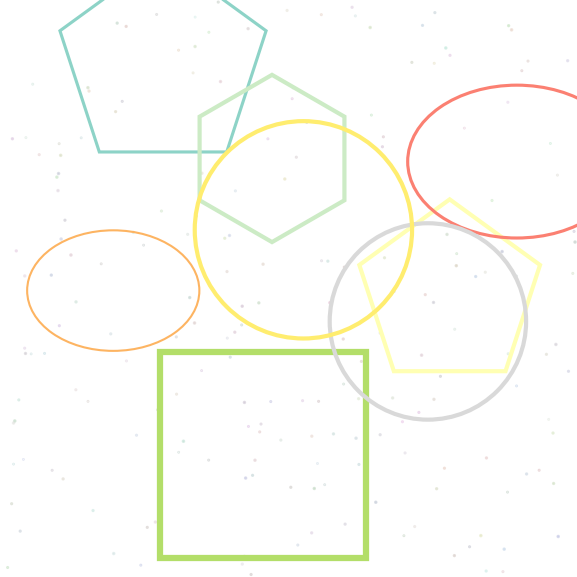[{"shape": "pentagon", "thickness": 1.5, "radius": 0.94, "center": [0.282, 0.888]}, {"shape": "pentagon", "thickness": 2, "radius": 0.82, "center": [0.779, 0.489]}, {"shape": "oval", "thickness": 1.5, "radius": 0.95, "center": [0.895, 0.719]}, {"shape": "oval", "thickness": 1, "radius": 0.75, "center": [0.196, 0.496]}, {"shape": "square", "thickness": 3, "radius": 0.89, "center": [0.455, 0.211]}, {"shape": "circle", "thickness": 2, "radius": 0.85, "center": [0.741, 0.443]}, {"shape": "hexagon", "thickness": 2, "radius": 0.72, "center": [0.471, 0.725]}, {"shape": "circle", "thickness": 2, "radius": 0.94, "center": [0.525, 0.601]}]